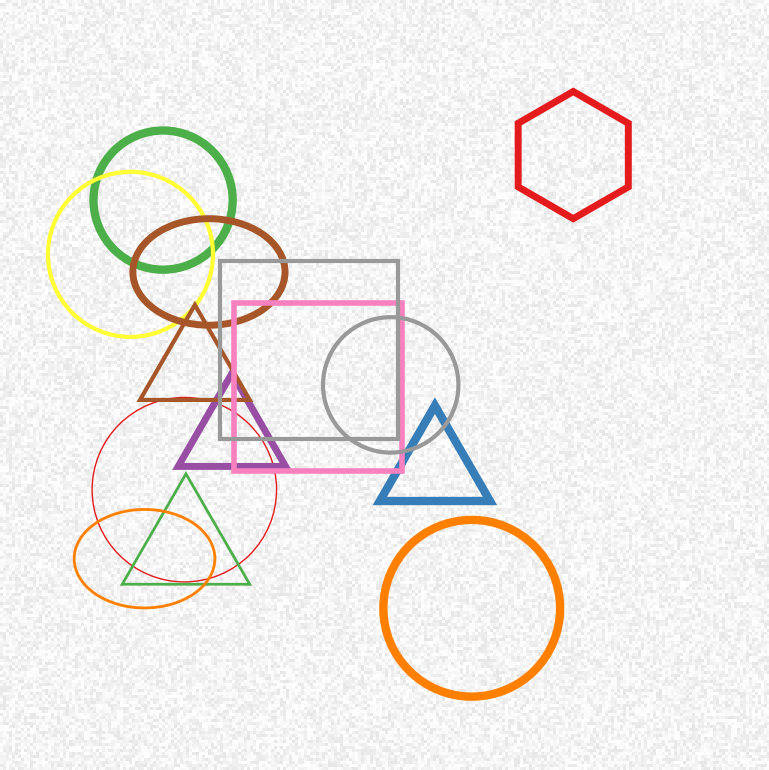[{"shape": "hexagon", "thickness": 2.5, "radius": 0.41, "center": [0.744, 0.799]}, {"shape": "circle", "thickness": 0.5, "radius": 0.6, "center": [0.239, 0.364]}, {"shape": "triangle", "thickness": 3, "radius": 0.41, "center": [0.565, 0.391]}, {"shape": "circle", "thickness": 3, "radius": 0.45, "center": [0.212, 0.74]}, {"shape": "triangle", "thickness": 1, "radius": 0.48, "center": [0.242, 0.289]}, {"shape": "triangle", "thickness": 2.5, "radius": 0.4, "center": [0.301, 0.435]}, {"shape": "circle", "thickness": 3, "radius": 0.57, "center": [0.613, 0.21]}, {"shape": "oval", "thickness": 1, "radius": 0.46, "center": [0.188, 0.274]}, {"shape": "circle", "thickness": 1.5, "radius": 0.54, "center": [0.169, 0.67]}, {"shape": "triangle", "thickness": 1.5, "radius": 0.41, "center": [0.253, 0.522]}, {"shape": "oval", "thickness": 2.5, "radius": 0.49, "center": [0.271, 0.647]}, {"shape": "square", "thickness": 2, "radius": 0.54, "center": [0.413, 0.498]}, {"shape": "circle", "thickness": 1.5, "radius": 0.44, "center": [0.507, 0.5]}, {"shape": "square", "thickness": 1.5, "radius": 0.58, "center": [0.401, 0.546]}]